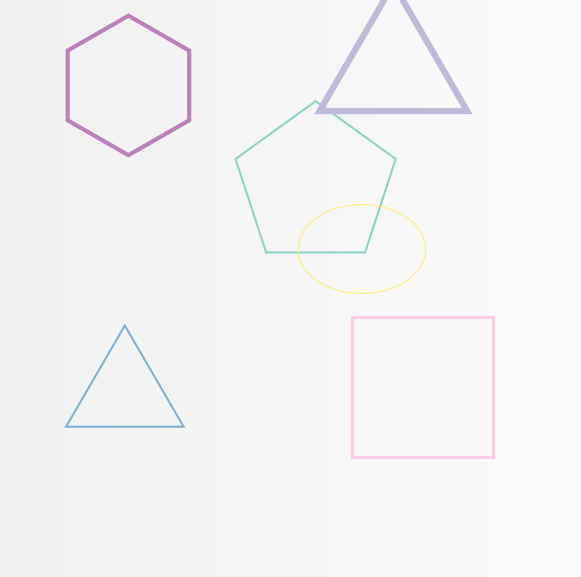[{"shape": "pentagon", "thickness": 1, "radius": 0.72, "center": [0.543, 0.679]}, {"shape": "triangle", "thickness": 3, "radius": 0.73, "center": [0.677, 0.88]}, {"shape": "triangle", "thickness": 1, "radius": 0.58, "center": [0.215, 0.319]}, {"shape": "square", "thickness": 1.5, "radius": 0.61, "center": [0.727, 0.329]}, {"shape": "hexagon", "thickness": 2, "radius": 0.6, "center": [0.221, 0.851]}, {"shape": "oval", "thickness": 0.5, "radius": 0.55, "center": [0.622, 0.568]}]